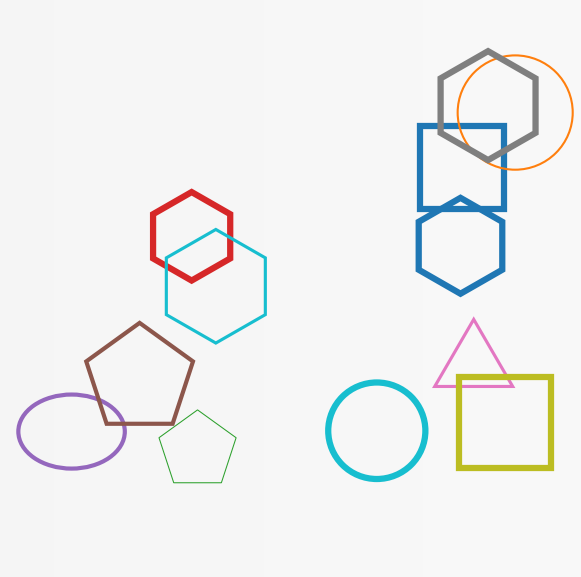[{"shape": "hexagon", "thickness": 3, "radius": 0.42, "center": [0.792, 0.574]}, {"shape": "square", "thickness": 3, "radius": 0.36, "center": [0.794, 0.709]}, {"shape": "circle", "thickness": 1, "radius": 0.49, "center": [0.886, 0.804]}, {"shape": "pentagon", "thickness": 0.5, "radius": 0.35, "center": [0.34, 0.22]}, {"shape": "hexagon", "thickness": 3, "radius": 0.38, "center": [0.33, 0.59]}, {"shape": "oval", "thickness": 2, "radius": 0.46, "center": [0.123, 0.252]}, {"shape": "pentagon", "thickness": 2, "radius": 0.48, "center": [0.24, 0.343]}, {"shape": "triangle", "thickness": 1.5, "radius": 0.39, "center": [0.815, 0.369]}, {"shape": "hexagon", "thickness": 3, "radius": 0.47, "center": [0.84, 0.816]}, {"shape": "square", "thickness": 3, "radius": 0.4, "center": [0.869, 0.268]}, {"shape": "circle", "thickness": 3, "radius": 0.42, "center": [0.648, 0.253]}, {"shape": "hexagon", "thickness": 1.5, "radius": 0.49, "center": [0.371, 0.503]}]